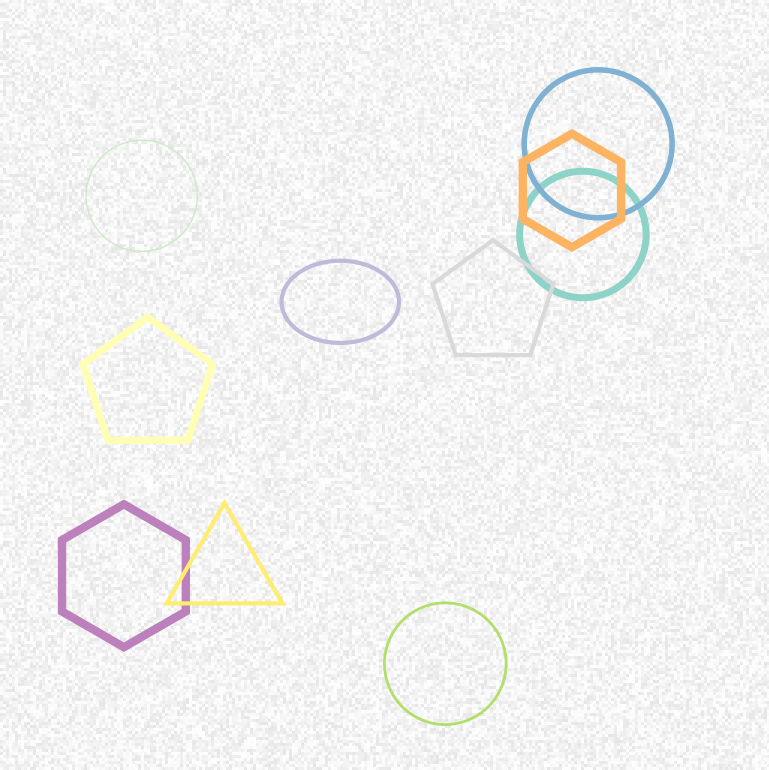[{"shape": "circle", "thickness": 2.5, "radius": 0.41, "center": [0.757, 0.695]}, {"shape": "pentagon", "thickness": 2.5, "radius": 0.44, "center": [0.192, 0.5]}, {"shape": "oval", "thickness": 1.5, "radius": 0.38, "center": [0.442, 0.608]}, {"shape": "circle", "thickness": 2, "radius": 0.48, "center": [0.777, 0.813]}, {"shape": "hexagon", "thickness": 3, "radius": 0.37, "center": [0.743, 0.753]}, {"shape": "circle", "thickness": 1, "radius": 0.4, "center": [0.578, 0.138]}, {"shape": "pentagon", "thickness": 1.5, "radius": 0.41, "center": [0.64, 0.606]}, {"shape": "hexagon", "thickness": 3, "radius": 0.46, "center": [0.161, 0.252]}, {"shape": "circle", "thickness": 0.5, "radius": 0.36, "center": [0.184, 0.746]}, {"shape": "triangle", "thickness": 1.5, "radius": 0.43, "center": [0.292, 0.26]}]